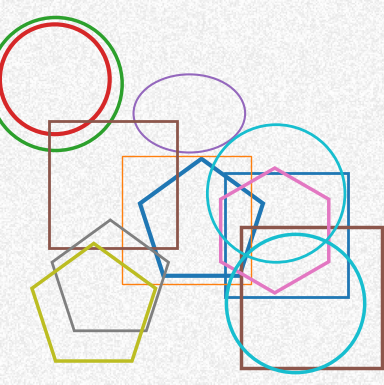[{"shape": "pentagon", "thickness": 3, "radius": 0.84, "center": [0.523, 0.42]}, {"shape": "square", "thickness": 2, "radius": 0.8, "center": [0.744, 0.39]}, {"shape": "square", "thickness": 1, "radius": 0.83, "center": [0.484, 0.429]}, {"shape": "circle", "thickness": 2.5, "radius": 0.86, "center": [0.145, 0.782]}, {"shape": "circle", "thickness": 3, "radius": 0.71, "center": [0.142, 0.794]}, {"shape": "oval", "thickness": 1.5, "radius": 0.72, "center": [0.492, 0.705]}, {"shape": "square", "thickness": 2.5, "radius": 0.92, "center": [0.808, 0.227]}, {"shape": "square", "thickness": 2, "radius": 0.83, "center": [0.294, 0.52]}, {"shape": "hexagon", "thickness": 2.5, "radius": 0.81, "center": [0.714, 0.401]}, {"shape": "pentagon", "thickness": 2, "radius": 0.8, "center": [0.286, 0.27]}, {"shape": "pentagon", "thickness": 2.5, "radius": 0.84, "center": [0.244, 0.199]}, {"shape": "circle", "thickness": 2.5, "radius": 0.9, "center": [0.768, 0.212]}, {"shape": "circle", "thickness": 2, "radius": 0.89, "center": [0.717, 0.497]}]